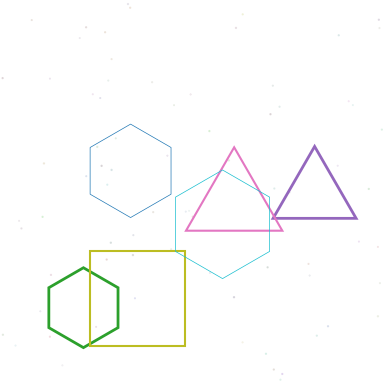[{"shape": "hexagon", "thickness": 0.5, "radius": 0.61, "center": [0.339, 0.556]}, {"shape": "hexagon", "thickness": 2, "radius": 0.52, "center": [0.217, 0.201]}, {"shape": "triangle", "thickness": 2, "radius": 0.62, "center": [0.817, 0.495]}, {"shape": "triangle", "thickness": 1.5, "radius": 0.72, "center": [0.608, 0.473]}, {"shape": "square", "thickness": 1.5, "radius": 0.62, "center": [0.357, 0.224]}, {"shape": "hexagon", "thickness": 0.5, "radius": 0.71, "center": [0.578, 0.417]}]